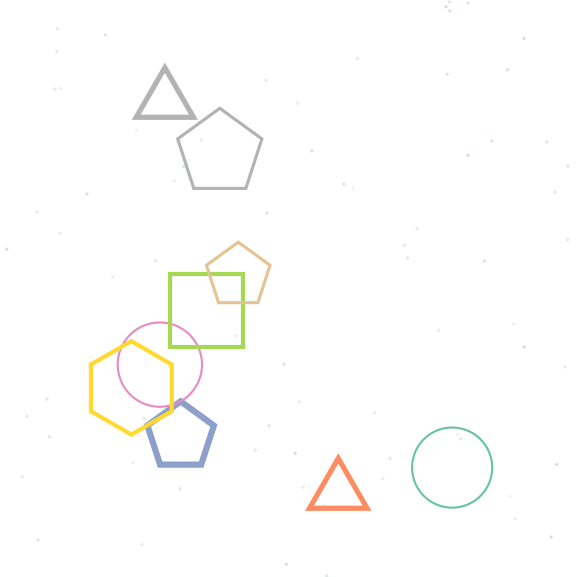[{"shape": "circle", "thickness": 1, "radius": 0.35, "center": [0.783, 0.189]}, {"shape": "triangle", "thickness": 2.5, "radius": 0.29, "center": [0.586, 0.148]}, {"shape": "pentagon", "thickness": 3, "radius": 0.3, "center": [0.313, 0.244]}, {"shape": "circle", "thickness": 1, "radius": 0.36, "center": [0.277, 0.368]}, {"shape": "square", "thickness": 2, "radius": 0.32, "center": [0.357, 0.461]}, {"shape": "hexagon", "thickness": 2, "radius": 0.4, "center": [0.227, 0.327]}, {"shape": "pentagon", "thickness": 1.5, "radius": 0.29, "center": [0.413, 0.522]}, {"shape": "triangle", "thickness": 2.5, "radius": 0.29, "center": [0.285, 0.825]}, {"shape": "pentagon", "thickness": 1.5, "radius": 0.38, "center": [0.381, 0.735]}]